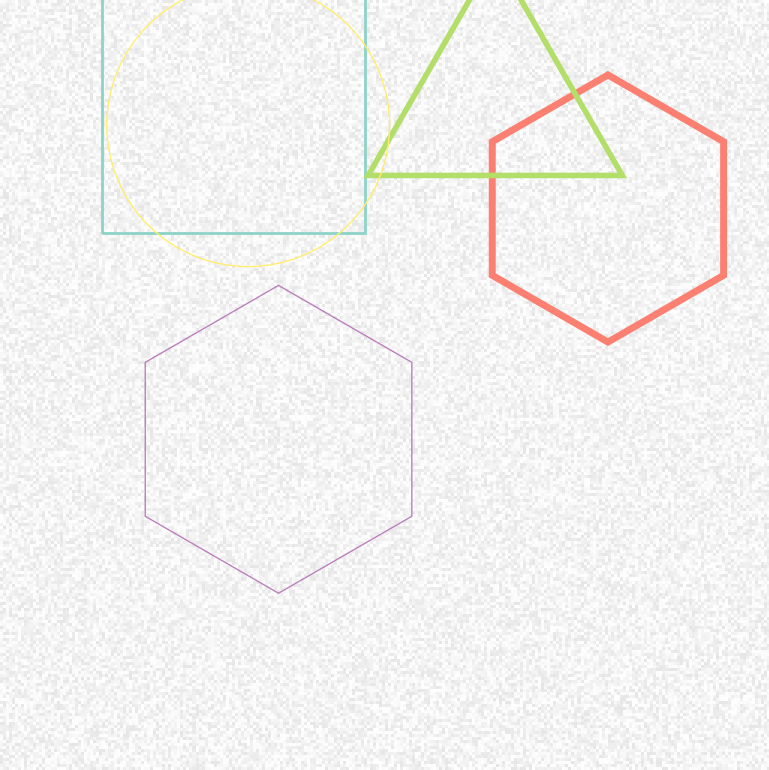[{"shape": "square", "thickness": 1, "radius": 0.85, "center": [0.304, 0.869]}, {"shape": "hexagon", "thickness": 2.5, "radius": 0.87, "center": [0.79, 0.729]}, {"shape": "triangle", "thickness": 2, "radius": 0.95, "center": [0.643, 0.867]}, {"shape": "hexagon", "thickness": 0.5, "radius": 1.0, "center": [0.362, 0.429]}, {"shape": "circle", "thickness": 0.5, "radius": 0.92, "center": [0.322, 0.837]}]